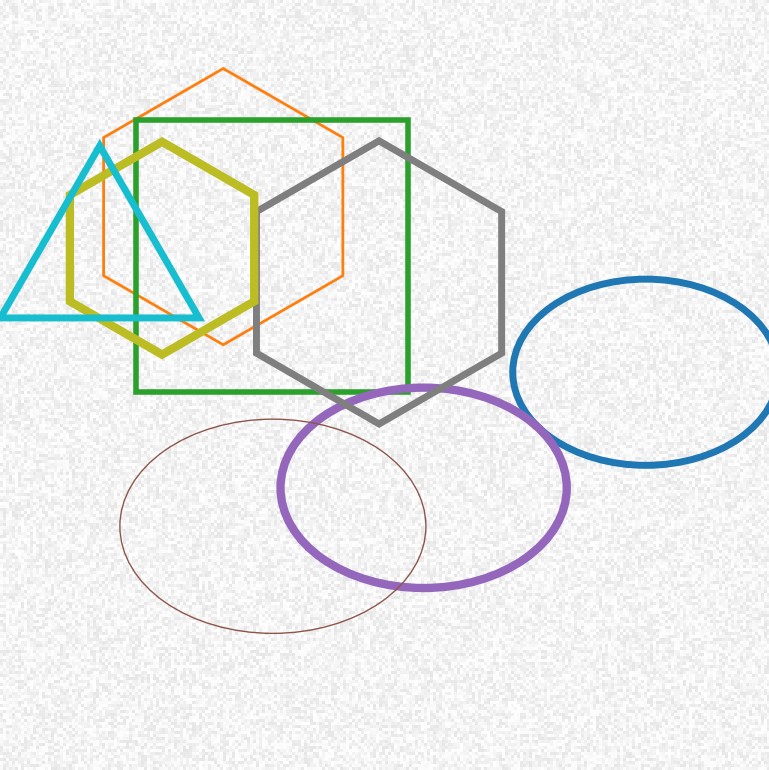[{"shape": "oval", "thickness": 2.5, "radius": 0.86, "center": [0.839, 0.517]}, {"shape": "hexagon", "thickness": 1, "radius": 0.9, "center": [0.29, 0.732]}, {"shape": "square", "thickness": 2, "radius": 0.88, "center": [0.353, 0.668]}, {"shape": "oval", "thickness": 3, "radius": 0.93, "center": [0.55, 0.366]}, {"shape": "oval", "thickness": 0.5, "radius": 0.99, "center": [0.354, 0.317]}, {"shape": "hexagon", "thickness": 2.5, "radius": 0.92, "center": [0.492, 0.633]}, {"shape": "hexagon", "thickness": 3, "radius": 0.69, "center": [0.21, 0.678]}, {"shape": "triangle", "thickness": 2.5, "radius": 0.74, "center": [0.129, 0.662]}]